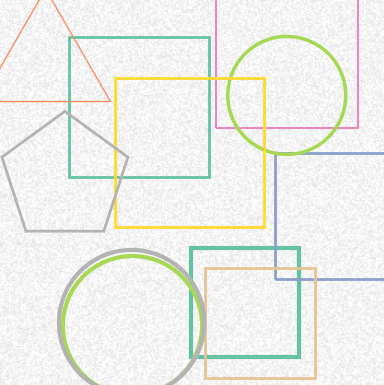[{"shape": "square", "thickness": 2, "radius": 0.91, "center": [0.361, 0.722]}, {"shape": "square", "thickness": 3, "radius": 0.7, "center": [0.637, 0.215]}, {"shape": "triangle", "thickness": 1, "radius": 0.97, "center": [0.118, 0.834]}, {"shape": "square", "thickness": 2, "radius": 0.82, "center": [0.879, 0.439]}, {"shape": "square", "thickness": 1.5, "radius": 0.92, "center": [0.746, 0.851]}, {"shape": "circle", "thickness": 2.5, "radius": 0.77, "center": [0.745, 0.752]}, {"shape": "circle", "thickness": 3, "radius": 0.9, "center": [0.344, 0.154]}, {"shape": "square", "thickness": 2, "radius": 0.97, "center": [0.492, 0.603]}, {"shape": "square", "thickness": 2, "radius": 0.71, "center": [0.675, 0.16]}, {"shape": "circle", "thickness": 3, "radius": 0.94, "center": [0.342, 0.162]}, {"shape": "pentagon", "thickness": 2, "radius": 0.86, "center": [0.169, 0.539]}]